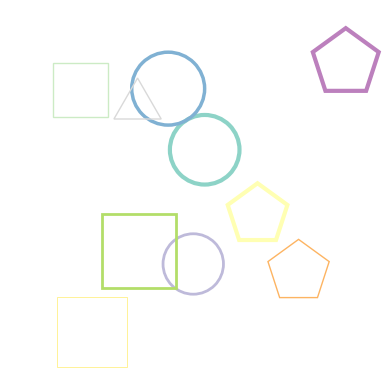[{"shape": "circle", "thickness": 3, "radius": 0.45, "center": [0.532, 0.611]}, {"shape": "pentagon", "thickness": 3, "radius": 0.41, "center": [0.669, 0.442]}, {"shape": "circle", "thickness": 2, "radius": 0.39, "center": [0.502, 0.314]}, {"shape": "circle", "thickness": 2.5, "radius": 0.47, "center": [0.437, 0.77]}, {"shape": "pentagon", "thickness": 1, "radius": 0.42, "center": [0.775, 0.295]}, {"shape": "square", "thickness": 2, "radius": 0.48, "center": [0.36, 0.348]}, {"shape": "triangle", "thickness": 1, "radius": 0.35, "center": [0.357, 0.726]}, {"shape": "pentagon", "thickness": 3, "radius": 0.45, "center": [0.898, 0.837]}, {"shape": "square", "thickness": 1, "radius": 0.35, "center": [0.209, 0.766]}, {"shape": "square", "thickness": 0.5, "radius": 0.46, "center": [0.238, 0.137]}]